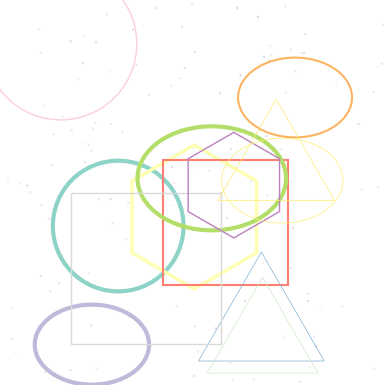[{"shape": "circle", "thickness": 3, "radius": 0.85, "center": [0.307, 0.413]}, {"shape": "hexagon", "thickness": 2.5, "radius": 0.93, "center": [0.505, 0.436]}, {"shape": "oval", "thickness": 3, "radius": 0.74, "center": [0.239, 0.105]}, {"shape": "square", "thickness": 1.5, "radius": 0.81, "center": [0.586, 0.423]}, {"shape": "triangle", "thickness": 0.5, "radius": 0.94, "center": [0.679, 0.157]}, {"shape": "oval", "thickness": 1.5, "radius": 0.74, "center": [0.766, 0.747]}, {"shape": "oval", "thickness": 3, "radius": 0.96, "center": [0.55, 0.537]}, {"shape": "circle", "thickness": 1, "radius": 0.99, "center": [0.158, 0.886]}, {"shape": "square", "thickness": 1, "radius": 0.97, "center": [0.38, 0.303]}, {"shape": "hexagon", "thickness": 1, "radius": 0.69, "center": [0.607, 0.519]}, {"shape": "triangle", "thickness": 0.5, "radius": 0.83, "center": [0.682, 0.114]}, {"shape": "triangle", "thickness": 0.5, "radius": 0.87, "center": [0.717, 0.567]}, {"shape": "oval", "thickness": 0.5, "radius": 0.79, "center": [0.733, 0.531]}]